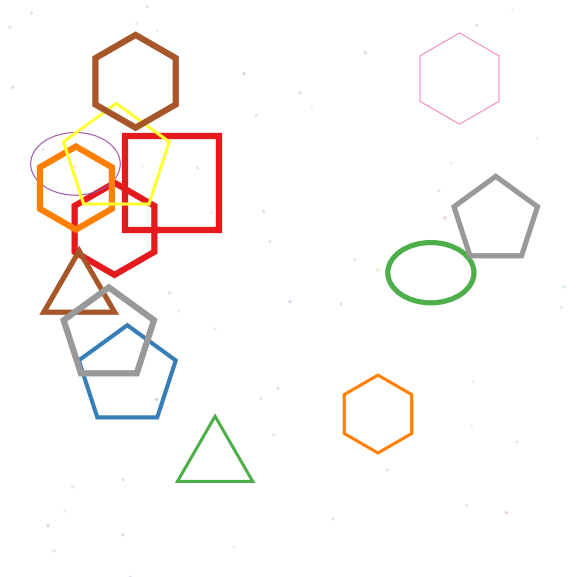[{"shape": "hexagon", "thickness": 3, "radius": 0.4, "center": [0.198, 0.603]}, {"shape": "square", "thickness": 3, "radius": 0.41, "center": [0.297, 0.683]}, {"shape": "pentagon", "thickness": 2, "radius": 0.44, "center": [0.22, 0.348]}, {"shape": "triangle", "thickness": 1.5, "radius": 0.38, "center": [0.372, 0.203]}, {"shape": "oval", "thickness": 2.5, "radius": 0.37, "center": [0.746, 0.527]}, {"shape": "oval", "thickness": 0.5, "radius": 0.39, "center": [0.131, 0.715]}, {"shape": "hexagon", "thickness": 1.5, "radius": 0.34, "center": [0.654, 0.282]}, {"shape": "hexagon", "thickness": 3, "radius": 0.36, "center": [0.131, 0.674]}, {"shape": "pentagon", "thickness": 1.5, "radius": 0.48, "center": [0.201, 0.724]}, {"shape": "triangle", "thickness": 2.5, "radius": 0.35, "center": [0.137, 0.494]}, {"shape": "hexagon", "thickness": 3, "radius": 0.4, "center": [0.235, 0.858]}, {"shape": "hexagon", "thickness": 0.5, "radius": 0.39, "center": [0.796, 0.863]}, {"shape": "pentagon", "thickness": 2.5, "radius": 0.38, "center": [0.858, 0.618]}, {"shape": "pentagon", "thickness": 3, "radius": 0.41, "center": [0.188, 0.419]}]